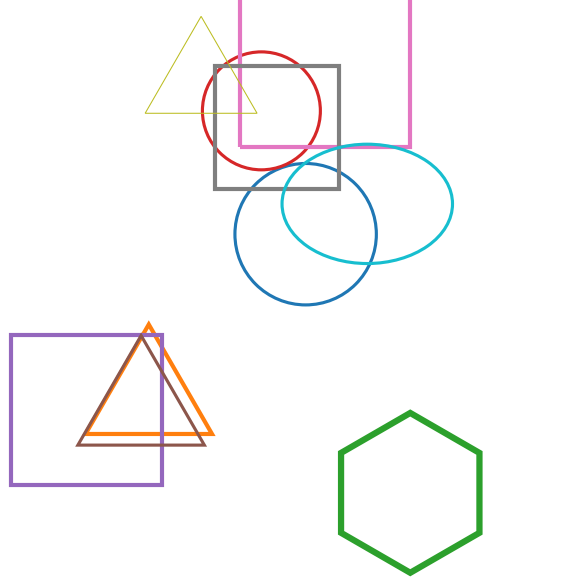[{"shape": "circle", "thickness": 1.5, "radius": 0.61, "center": [0.529, 0.594]}, {"shape": "triangle", "thickness": 2, "radius": 0.63, "center": [0.258, 0.311]}, {"shape": "hexagon", "thickness": 3, "radius": 0.69, "center": [0.71, 0.146]}, {"shape": "circle", "thickness": 1.5, "radius": 0.51, "center": [0.453, 0.807]}, {"shape": "square", "thickness": 2, "radius": 0.65, "center": [0.15, 0.289]}, {"shape": "triangle", "thickness": 1.5, "radius": 0.63, "center": [0.244, 0.292]}, {"shape": "square", "thickness": 2, "radius": 0.73, "center": [0.562, 0.892]}, {"shape": "square", "thickness": 2, "radius": 0.54, "center": [0.479, 0.779]}, {"shape": "triangle", "thickness": 0.5, "radius": 0.56, "center": [0.348, 0.859]}, {"shape": "oval", "thickness": 1.5, "radius": 0.74, "center": [0.636, 0.646]}]